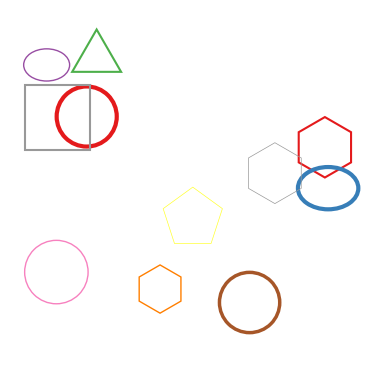[{"shape": "circle", "thickness": 3, "radius": 0.39, "center": [0.225, 0.697]}, {"shape": "hexagon", "thickness": 1.5, "radius": 0.39, "center": [0.844, 0.617]}, {"shape": "oval", "thickness": 3, "radius": 0.39, "center": [0.852, 0.511]}, {"shape": "triangle", "thickness": 1.5, "radius": 0.37, "center": [0.251, 0.85]}, {"shape": "oval", "thickness": 1, "radius": 0.3, "center": [0.121, 0.831]}, {"shape": "hexagon", "thickness": 1, "radius": 0.31, "center": [0.416, 0.249]}, {"shape": "pentagon", "thickness": 0.5, "radius": 0.4, "center": [0.501, 0.433]}, {"shape": "circle", "thickness": 2.5, "radius": 0.39, "center": [0.648, 0.214]}, {"shape": "circle", "thickness": 1, "radius": 0.41, "center": [0.146, 0.293]}, {"shape": "hexagon", "thickness": 0.5, "radius": 0.4, "center": [0.714, 0.55]}, {"shape": "square", "thickness": 1.5, "radius": 0.42, "center": [0.149, 0.694]}]